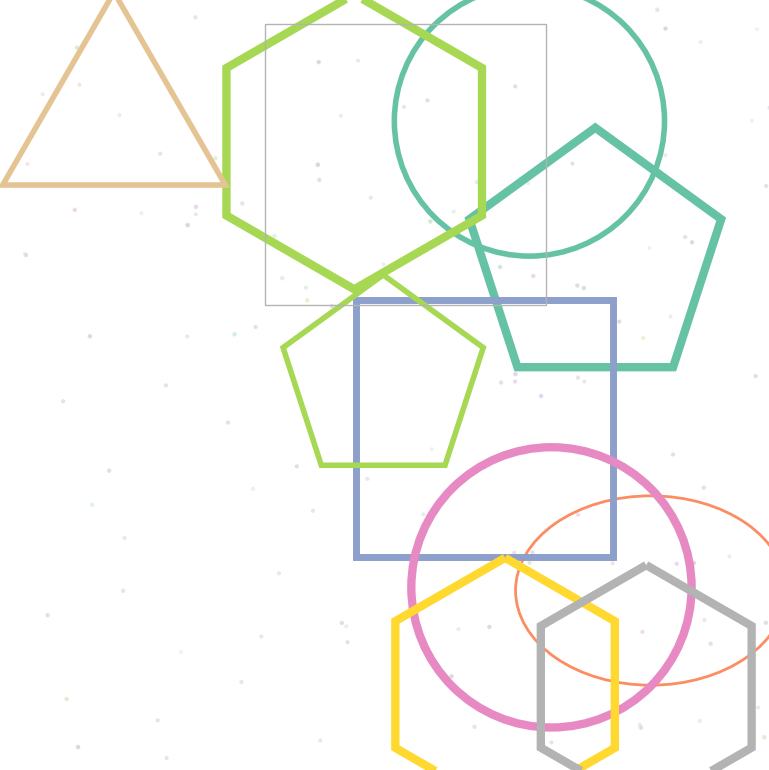[{"shape": "circle", "thickness": 2, "radius": 0.88, "center": [0.688, 0.843]}, {"shape": "pentagon", "thickness": 3, "radius": 0.86, "center": [0.773, 0.662]}, {"shape": "oval", "thickness": 1, "radius": 0.88, "center": [0.845, 0.233]}, {"shape": "square", "thickness": 2.5, "radius": 0.83, "center": [0.63, 0.443]}, {"shape": "circle", "thickness": 3, "radius": 0.91, "center": [0.716, 0.237]}, {"shape": "pentagon", "thickness": 2, "radius": 0.68, "center": [0.498, 0.506]}, {"shape": "hexagon", "thickness": 3, "radius": 0.96, "center": [0.46, 0.816]}, {"shape": "hexagon", "thickness": 3, "radius": 0.82, "center": [0.656, 0.111]}, {"shape": "triangle", "thickness": 2, "radius": 0.83, "center": [0.148, 0.843]}, {"shape": "hexagon", "thickness": 3, "radius": 0.79, "center": [0.839, 0.108]}, {"shape": "square", "thickness": 0.5, "radius": 0.91, "center": [0.526, 0.786]}]